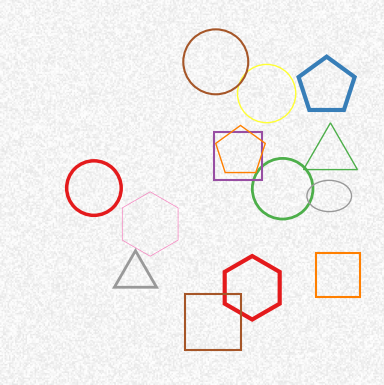[{"shape": "hexagon", "thickness": 3, "radius": 0.41, "center": [0.655, 0.253]}, {"shape": "circle", "thickness": 2.5, "radius": 0.35, "center": [0.244, 0.511]}, {"shape": "pentagon", "thickness": 3, "radius": 0.38, "center": [0.848, 0.776]}, {"shape": "triangle", "thickness": 1, "radius": 0.4, "center": [0.858, 0.6]}, {"shape": "circle", "thickness": 2, "radius": 0.39, "center": [0.734, 0.51]}, {"shape": "square", "thickness": 1.5, "radius": 0.31, "center": [0.618, 0.594]}, {"shape": "square", "thickness": 1.5, "radius": 0.29, "center": [0.878, 0.286]}, {"shape": "pentagon", "thickness": 1, "radius": 0.34, "center": [0.625, 0.607]}, {"shape": "circle", "thickness": 1, "radius": 0.38, "center": [0.693, 0.757]}, {"shape": "square", "thickness": 1.5, "radius": 0.36, "center": [0.554, 0.163]}, {"shape": "circle", "thickness": 1.5, "radius": 0.42, "center": [0.56, 0.839]}, {"shape": "hexagon", "thickness": 0.5, "radius": 0.42, "center": [0.39, 0.418]}, {"shape": "triangle", "thickness": 2, "radius": 0.32, "center": [0.352, 0.286]}, {"shape": "oval", "thickness": 1, "radius": 0.29, "center": [0.855, 0.491]}]